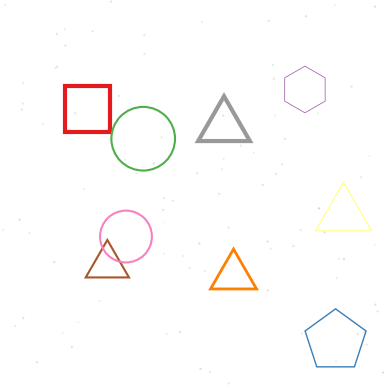[{"shape": "square", "thickness": 3, "radius": 0.29, "center": [0.227, 0.717]}, {"shape": "pentagon", "thickness": 1, "radius": 0.42, "center": [0.872, 0.115]}, {"shape": "circle", "thickness": 1.5, "radius": 0.41, "center": [0.372, 0.64]}, {"shape": "hexagon", "thickness": 0.5, "radius": 0.3, "center": [0.792, 0.768]}, {"shape": "triangle", "thickness": 2, "radius": 0.34, "center": [0.607, 0.284]}, {"shape": "triangle", "thickness": 0.5, "radius": 0.42, "center": [0.892, 0.442]}, {"shape": "triangle", "thickness": 1.5, "radius": 0.32, "center": [0.279, 0.312]}, {"shape": "circle", "thickness": 1.5, "radius": 0.34, "center": [0.327, 0.386]}, {"shape": "triangle", "thickness": 3, "radius": 0.39, "center": [0.582, 0.672]}]